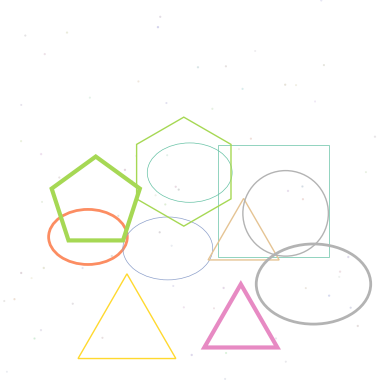[{"shape": "oval", "thickness": 0.5, "radius": 0.55, "center": [0.493, 0.552]}, {"shape": "square", "thickness": 0.5, "radius": 0.72, "center": [0.71, 0.478]}, {"shape": "oval", "thickness": 2, "radius": 0.51, "center": [0.228, 0.385]}, {"shape": "oval", "thickness": 0.5, "radius": 0.58, "center": [0.436, 0.355]}, {"shape": "triangle", "thickness": 3, "radius": 0.55, "center": [0.626, 0.152]}, {"shape": "hexagon", "thickness": 1, "radius": 0.71, "center": [0.477, 0.554]}, {"shape": "pentagon", "thickness": 3, "radius": 0.6, "center": [0.249, 0.473]}, {"shape": "triangle", "thickness": 1, "radius": 0.73, "center": [0.33, 0.142]}, {"shape": "triangle", "thickness": 1, "radius": 0.53, "center": [0.633, 0.378]}, {"shape": "oval", "thickness": 2, "radius": 0.74, "center": [0.814, 0.262]}, {"shape": "circle", "thickness": 1, "radius": 0.56, "center": [0.742, 0.446]}]